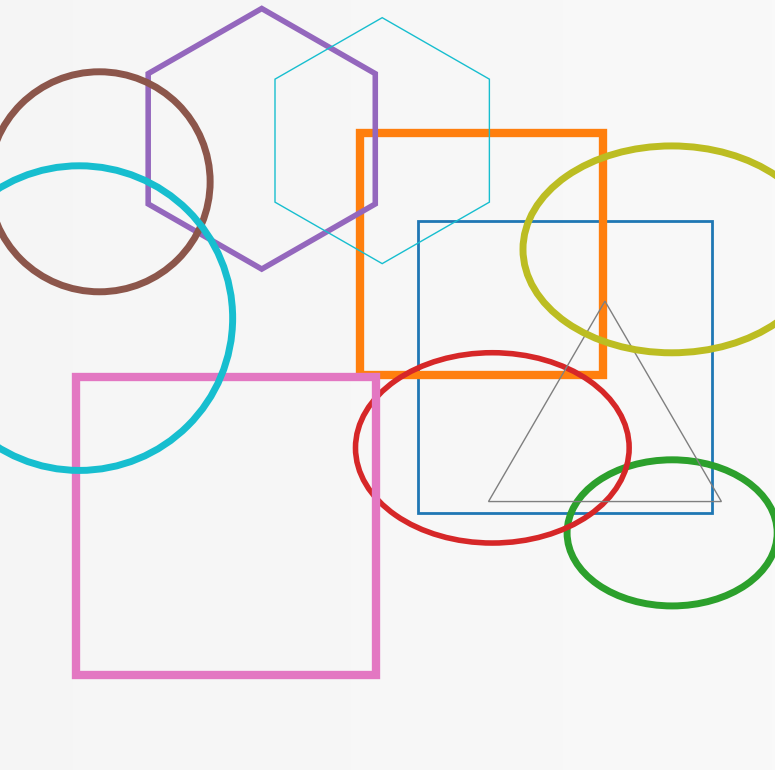[{"shape": "square", "thickness": 1, "radius": 0.95, "center": [0.729, 0.523]}, {"shape": "square", "thickness": 3, "radius": 0.78, "center": [0.621, 0.67]}, {"shape": "oval", "thickness": 2.5, "radius": 0.68, "center": [0.867, 0.308]}, {"shape": "oval", "thickness": 2, "radius": 0.88, "center": [0.635, 0.418]}, {"shape": "hexagon", "thickness": 2, "radius": 0.85, "center": [0.338, 0.82]}, {"shape": "circle", "thickness": 2.5, "radius": 0.71, "center": [0.128, 0.764]}, {"shape": "square", "thickness": 3, "radius": 0.97, "center": [0.291, 0.317]}, {"shape": "triangle", "thickness": 0.5, "radius": 0.87, "center": [0.781, 0.435]}, {"shape": "oval", "thickness": 2.5, "radius": 0.96, "center": [0.867, 0.676]}, {"shape": "hexagon", "thickness": 0.5, "radius": 0.8, "center": [0.493, 0.817]}, {"shape": "circle", "thickness": 2.5, "radius": 0.99, "center": [0.102, 0.587]}]